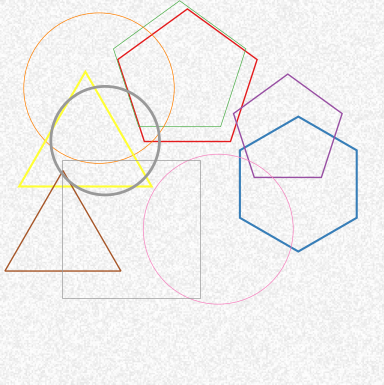[{"shape": "pentagon", "thickness": 1, "radius": 0.95, "center": [0.487, 0.786]}, {"shape": "hexagon", "thickness": 1.5, "radius": 0.88, "center": [0.775, 0.522]}, {"shape": "pentagon", "thickness": 0.5, "radius": 0.9, "center": [0.467, 0.817]}, {"shape": "pentagon", "thickness": 1, "radius": 0.74, "center": [0.748, 0.659]}, {"shape": "circle", "thickness": 0.5, "radius": 0.98, "center": [0.257, 0.771]}, {"shape": "triangle", "thickness": 1.5, "radius": 0.99, "center": [0.222, 0.615]}, {"shape": "triangle", "thickness": 1, "radius": 0.87, "center": [0.163, 0.383]}, {"shape": "circle", "thickness": 0.5, "radius": 0.97, "center": [0.567, 0.405]}, {"shape": "circle", "thickness": 2, "radius": 0.7, "center": [0.273, 0.635]}, {"shape": "square", "thickness": 0.5, "radius": 0.9, "center": [0.34, 0.405]}]